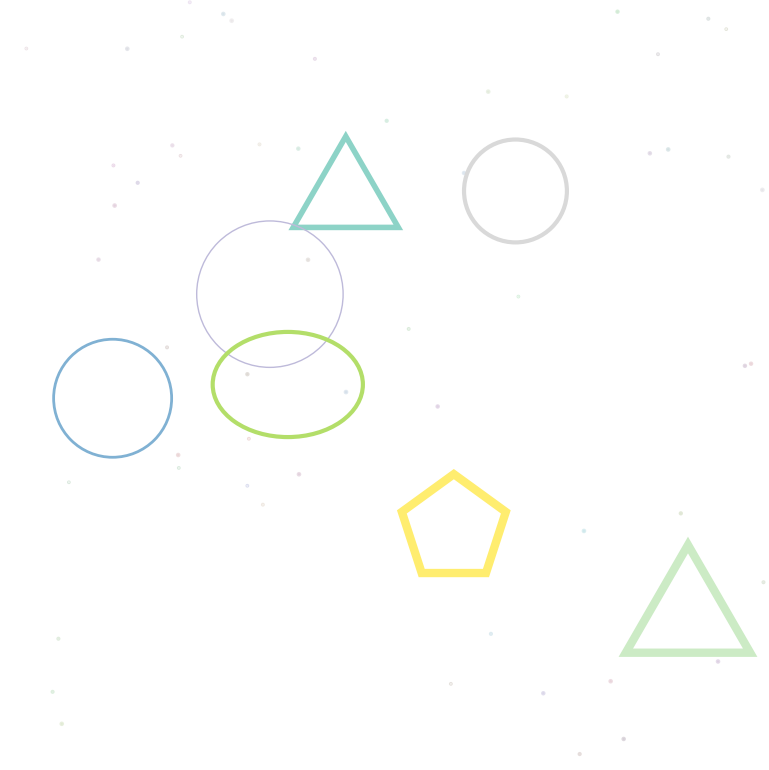[{"shape": "triangle", "thickness": 2, "radius": 0.39, "center": [0.449, 0.744]}, {"shape": "circle", "thickness": 0.5, "radius": 0.48, "center": [0.351, 0.618]}, {"shape": "circle", "thickness": 1, "radius": 0.38, "center": [0.146, 0.483]}, {"shape": "oval", "thickness": 1.5, "radius": 0.49, "center": [0.374, 0.501]}, {"shape": "circle", "thickness": 1.5, "radius": 0.33, "center": [0.669, 0.752]}, {"shape": "triangle", "thickness": 3, "radius": 0.47, "center": [0.894, 0.199]}, {"shape": "pentagon", "thickness": 3, "radius": 0.35, "center": [0.589, 0.313]}]